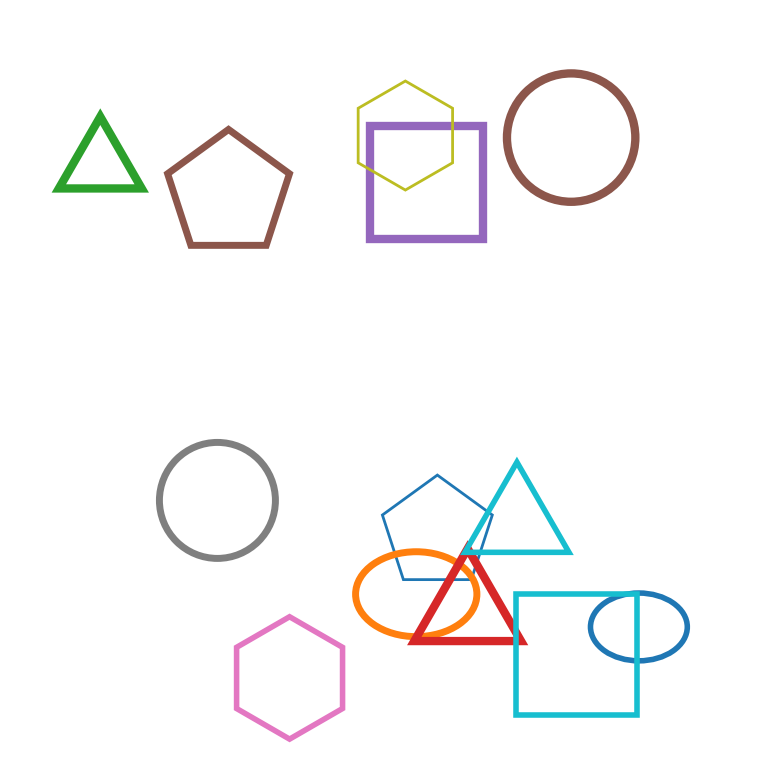[{"shape": "pentagon", "thickness": 1, "radius": 0.38, "center": [0.568, 0.308]}, {"shape": "oval", "thickness": 2, "radius": 0.31, "center": [0.83, 0.186]}, {"shape": "oval", "thickness": 2.5, "radius": 0.39, "center": [0.541, 0.228]}, {"shape": "triangle", "thickness": 3, "radius": 0.31, "center": [0.13, 0.786]}, {"shape": "triangle", "thickness": 3, "radius": 0.4, "center": [0.607, 0.207]}, {"shape": "square", "thickness": 3, "radius": 0.37, "center": [0.554, 0.763]}, {"shape": "pentagon", "thickness": 2.5, "radius": 0.42, "center": [0.297, 0.749]}, {"shape": "circle", "thickness": 3, "radius": 0.42, "center": [0.742, 0.821]}, {"shape": "hexagon", "thickness": 2, "radius": 0.4, "center": [0.376, 0.12]}, {"shape": "circle", "thickness": 2.5, "radius": 0.38, "center": [0.282, 0.35]}, {"shape": "hexagon", "thickness": 1, "radius": 0.35, "center": [0.526, 0.824]}, {"shape": "square", "thickness": 2, "radius": 0.39, "center": [0.749, 0.15]}, {"shape": "triangle", "thickness": 2, "radius": 0.39, "center": [0.671, 0.322]}]